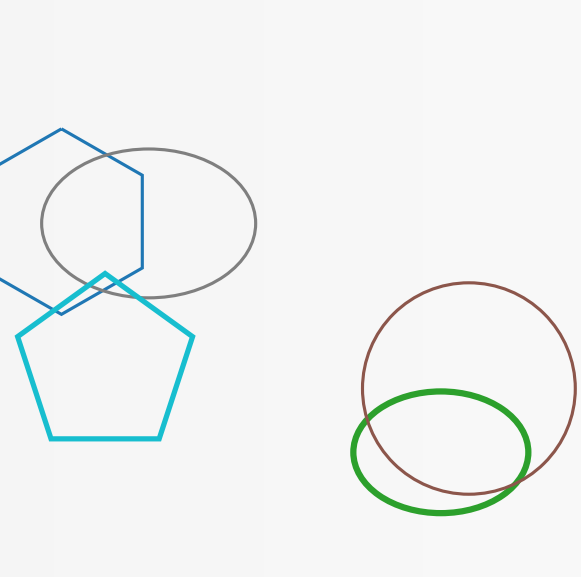[{"shape": "hexagon", "thickness": 1.5, "radius": 0.8, "center": [0.106, 0.615]}, {"shape": "oval", "thickness": 3, "radius": 0.75, "center": [0.758, 0.216]}, {"shape": "circle", "thickness": 1.5, "radius": 0.92, "center": [0.807, 0.326]}, {"shape": "oval", "thickness": 1.5, "radius": 0.92, "center": [0.256, 0.612]}, {"shape": "pentagon", "thickness": 2.5, "radius": 0.79, "center": [0.181, 0.367]}]